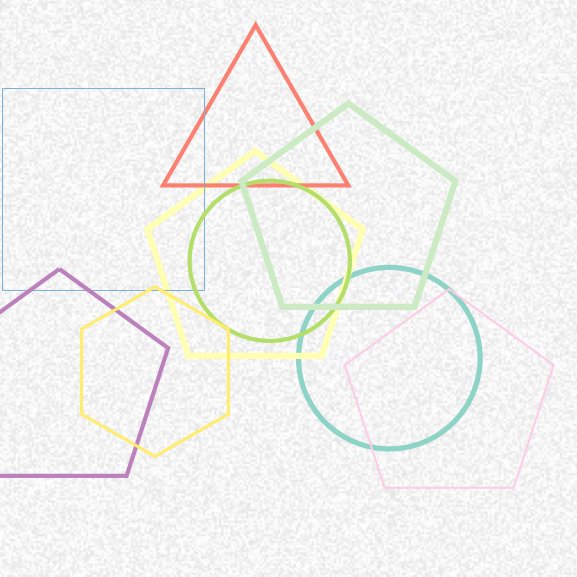[{"shape": "circle", "thickness": 2.5, "radius": 0.79, "center": [0.674, 0.379]}, {"shape": "pentagon", "thickness": 3, "radius": 0.98, "center": [0.442, 0.542]}, {"shape": "triangle", "thickness": 2, "radius": 0.93, "center": [0.443, 0.771]}, {"shape": "square", "thickness": 0.5, "radius": 0.87, "center": [0.178, 0.672]}, {"shape": "circle", "thickness": 2, "radius": 0.69, "center": [0.467, 0.547]}, {"shape": "pentagon", "thickness": 1, "radius": 0.95, "center": [0.778, 0.308]}, {"shape": "pentagon", "thickness": 2, "radius": 0.99, "center": [0.103, 0.335]}, {"shape": "pentagon", "thickness": 3, "radius": 0.97, "center": [0.603, 0.625]}, {"shape": "hexagon", "thickness": 1.5, "radius": 0.73, "center": [0.268, 0.356]}]